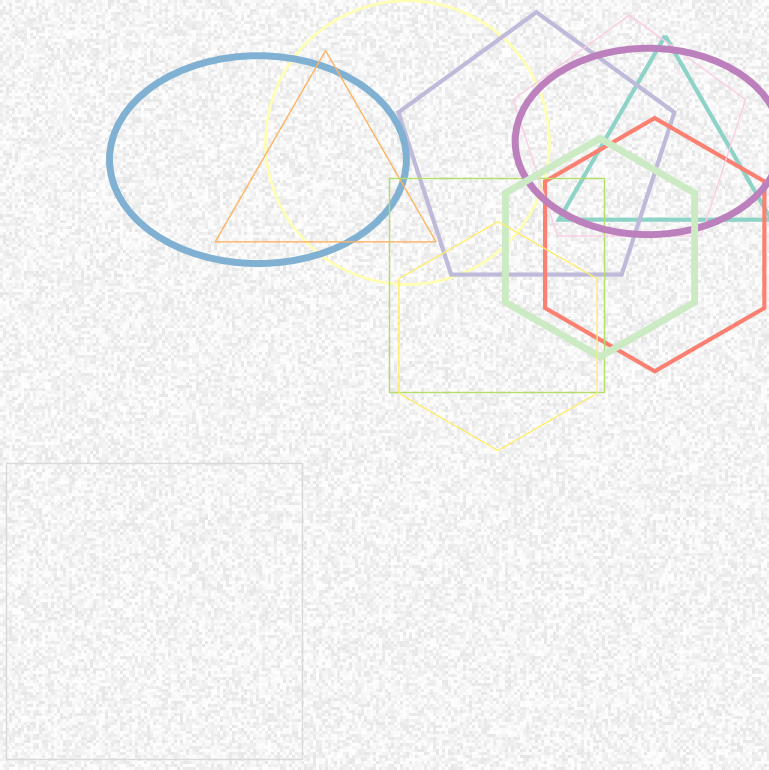[{"shape": "triangle", "thickness": 1.5, "radius": 0.8, "center": [0.864, 0.794]}, {"shape": "circle", "thickness": 1, "radius": 0.92, "center": [0.529, 0.815]}, {"shape": "pentagon", "thickness": 1.5, "radius": 0.94, "center": [0.697, 0.796]}, {"shape": "hexagon", "thickness": 1.5, "radius": 0.82, "center": [0.85, 0.682]}, {"shape": "oval", "thickness": 2.5, "radius": 0.96, "center": [0.335, 0.793]}, {"shape": "triangle", "thickness": 0.5, "radius": 0.83, "center": [0.423, 0.769]}, {"shape": "square", "thickness": 0.5, "radius": 0.7, "center": [0.645, 0.63]}, {"shape": "pentagon", "thickness": 0.5, "radius": 0.79, "center": [0.817, 0.822]}, {"shape": "square", "thickness": 0.5, "radius": 0.96, "center": [0.2, 0.207]}, {"shape": "oval", "thickness": 2.5, "radius": 0.86, "center": [0.842, 0.816]}, {"shape": "hexagon", "thickness": 2.5, "radius": 0.71, "center": [0.779, 0.678]}, {"shape": "hexagon", "thickness": 0.5, "radius": 0.74, "center": [0.647, 0.564]}]